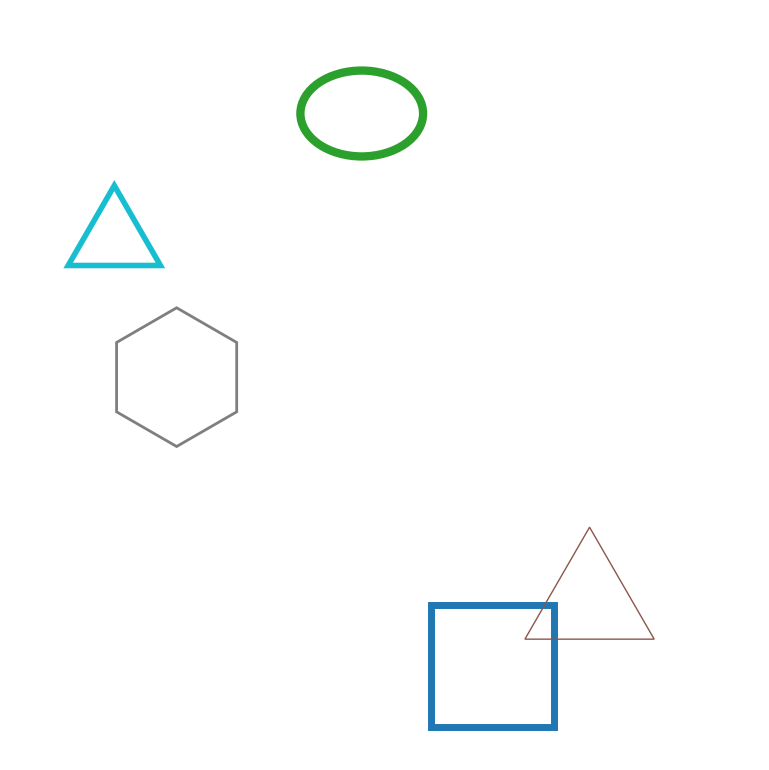[{"shape": "square", "thickness": 2.5, "radius": 0.4, "center": [0.64, 0.135]}, {"shape": "oval", "thickness": 3, "radius": 0.4, "center": [0.47, 0.853]}, {"shape": "triangle", "thickness": 0.5, "radius": 0.48, "center": [0.766, 0.218]}, {"shape": "hexagon", "thickness": 1, "radius": 0.45, "center": [0.229, 0.51]}, {"shape": "triangle", "thickness": 2, "radius": 0.35, "center": [0.148, 0.69]}]